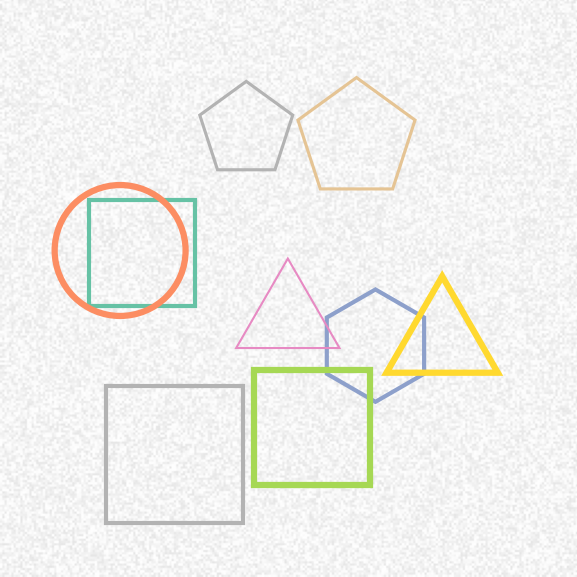[{"shape": "square", "thickness": 2, "radius": 0.46, "center": [0.245, 0.561]}, {"shape": "circle", "thickness": 3, "radius": 0.57, "center": [0.208, 0.565]}, {"shape": "hexagon", "thickness": 2, "radius": 0.49, "center": [0.65, 0.401]}, {"shape": "triangle", "thickness": 1, "radius": 0.52, "center": [0.498, 0.448]}, {"shape": "square", "thickness": 3, "radius": 0.5, "center": [0.54, 0.259]}, {"shape": "triangle", "thickness": 3, "radius": 0.56, "center": [0.766, 0.409]}, {"shape": "pentagon", "thickness": 1.5, "radius": 0.53, "center": [0.617, 0.758]}, {"shape": "pentagon", "thickness": 1.5, "radius": 0.42, "center": [0.426, 0.774]}, {"shape": "square", "thickness": 2, "radius": 0.59, "center": [0.302, 0.212]}]